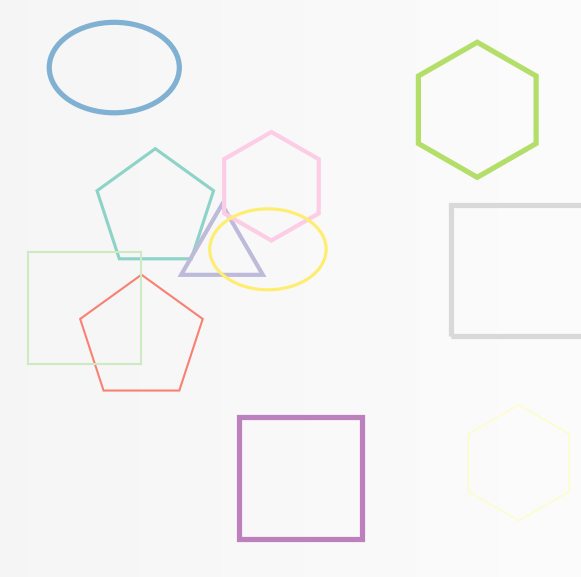[{"shape": "pentagon", "thickness": 1.5, "radius": 0.53, "center": [0.267, 0.636]}, {"shape": "hexagon", "thickness": 0.5, "radius": 0.5, "center": [0.893, 0.198]}, {"shape": "triangle", "thickness": 2, "radius": 0.41, "center": [0.382, 0.564]}, {"shape": "pentagon", "thickness": 1, "radius": 0.55, "center": [0.243, 0.413]}, {"shape": "oval", "thickness": 2.5, "radius": 0.56, "center": [0.197, 0.882]}, {"shape": "hexagon", "thickness": 2.5, "radius": 0.58, "center": [0.821, 0.809]}, {"shape": "hexagon", "thickness": 2, "radius": 0.47, "center": [0.467, 0.677]}, {"shape": "square", "thickness": 2.5, "radius": 0.57, "center": [0.89, 0.531]}, {"shape": "square", "thickness": 2.5, "radius": 0.53, "center": [0.517, 0.172]}, {"shape": "square", "thickness": 1, "radius": 0.48, "center": [0.146, 0.466]}, {"shape": "oval", "thickness": 1.5, "radius": 0.5, "center": [0.461, 0.567]}]